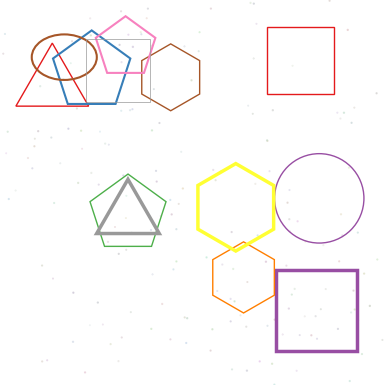[{"shape": "square", "thickness": 1, "radius": 0.43, "center": [0.781, 0.844]}, {"shape": "triangle", "thickness": 1, "radius": 0.55, "center": [0.136, 0.779]}, {"shape": "pentagon", "thickness": 1.5, "radius": 0.53, "center": [0.238, 0.815]}, {"shape": "pentagon", "thickness": 1, "radius": 0.52, "center": [0.333, 0.444]}, {"shape": "circle", "thickness": 1, "radius": 0.58, "center": [0.829, 0.485]}, {"shape": "square", "thickness": 2.5, "radius": 0.53, "center": [0.823, 0.194]}, {"shape": "hexagon", "thickness": 1, "radius": 0.46, "center": [0.633, 0.279]}, {"shape": "hexagon", "thickness": 2.5, "radius": 0.57, "center": [0.612, 0.462]}, {"shape": "hexagon", "thickness": 1, "radius": 0.43, "center": [0.443, 0.799]}, {"shape": "oval", "thickness": 1.5, "radius": 0.42, "center": [0.167, 0.851]}, {"shape": "pentagon", "thickness": 1.5, "radius": 0.41, "center": [0.326, 0.876]}, {"shape": "triangle", "thickness": 2.5, "radius": 0.47, "center": [0.332, 0.44]}, {"shape": "square", "thickness": 0.5, "radius": 0.41, "center": [0.307, 0.818]}]